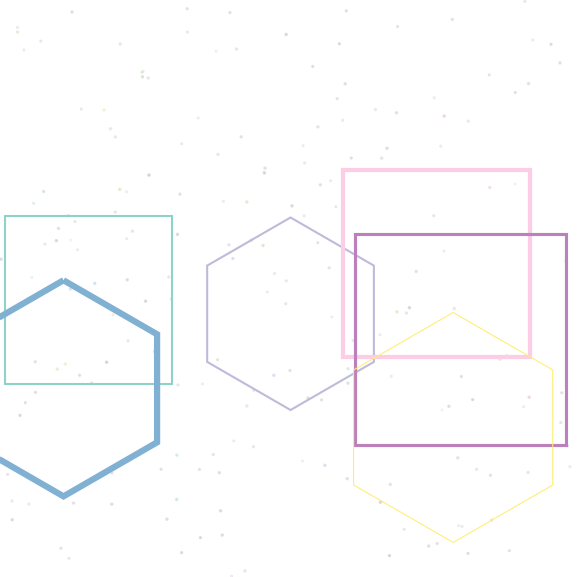[{"shape": "square", "thickness": 1, "radius": 0.73, "center": [0.153, 0.48]}, {"shape": "hexagon", "thickness": 1, "radius": 0.83, "center": [0.503, 0.456]}, {"shape": "hexagon", "thickness": 3, "radius": 0.94, "center": [0.11, 0.327]}, {"shape": "square", "thickness": 2, "radius": 0.81, "center": [0.756, 0.543]}, {"shape": "square", "thickness": 1.5, "radius": 0.91, "center": [0.797, 0.411]}, {"shape": "hexagon", "thickness": 0.5, "radius": 1.0, "center": [0.785, 0.259]}]